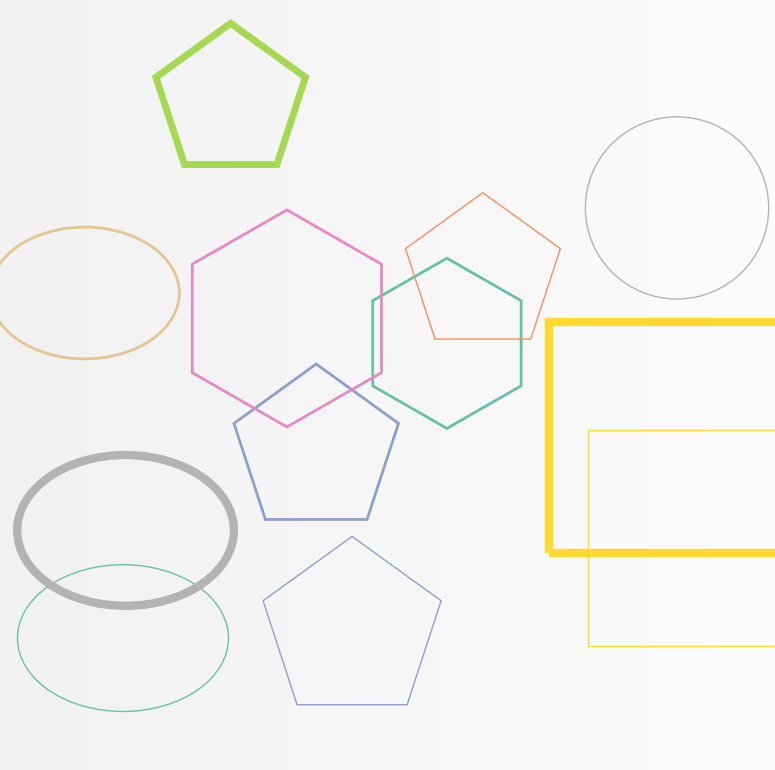[{"shape": "oval", "thickness": 0.5, "radius": 0.68, "center": [0.159, 0.171]}, {"shape": "hexagon", "thickness": 1, "radius": 0.55, "center": [0.577, 0.554]}, {"shape": "pentagon", "thickness": 0.5, "radius": 0.53, "center": [0.623, 0.645]}, {"shape": "pentagon", "thickness": 0.5, "radius": 0.6, "center": [0.454, 0.183]}, {"shape": "pentagon", "thickness": 1, "radius": 0.56, "center": [0.408, 0.416]}, {"shape": "hexagon", "thickness": 1, "radius": 0.7, "center": [0.37, 0.586]}, {"shape": "pentagon", "thickness": 2.5, "radius": 0.51, "center": [0.298, 0.868]}, {"shape": "square", "thickness": 3, "radius": 0.75, "center": [0.858, 0.432]}, {"shape": "square", "thickness": 0.5, "radius": 0.7, "center": [0.899, 0.301]}, {"shape": "oval", "thickness": 1, "radius": 0.61, "center": [0.109, 0.619]}, {"shape": "circle", "thickness": 0.5, "radius": 0.59, "center": [0.874, 0.73]}, {"shape": "oval", "thickness": 3, "radius": 0.7, "center": [0.162, 0.311]}]